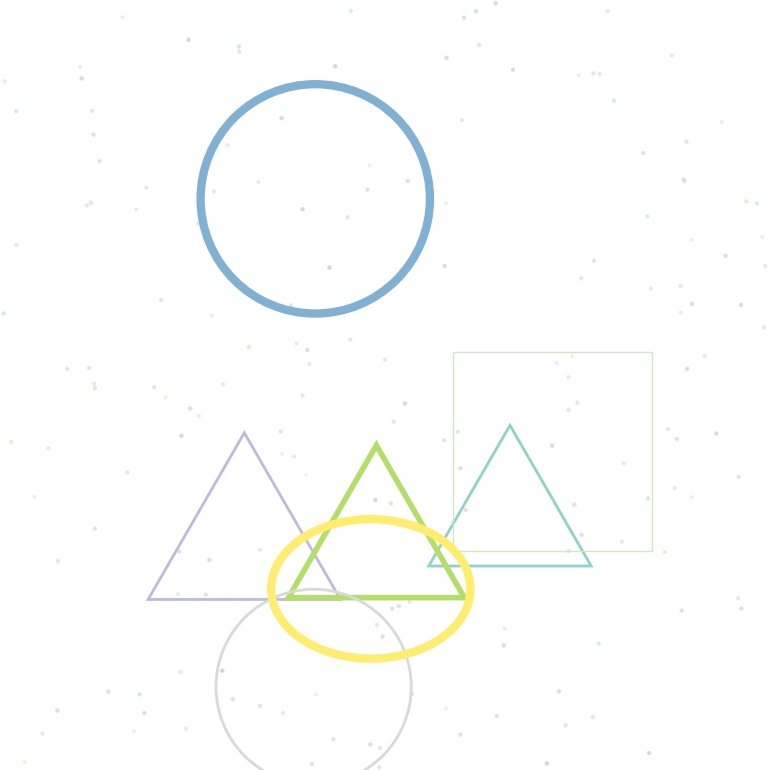[{"shape": "triangle", "thickness": 1, "radius": 0.61, "center": [0.662, 0.326]}, {"shape": "triangle", "thickness": 1, "radius": 0.72, "center": [0.317, 0.294]}, {"shape": "circle", "thickness": 3, "radius": 0.74, "center": [0.409, 0.742]}, {"shape": "triangle", "thickness": 2, "radius": 0.66, "center": [0.489, 0.29]}, {"shape": "circle", "thickness": 1, "radius": 0.63, "center": [0.407, 0.108]}, {"shape": "square", "thickness": 0.5, "radius": 0.64, "center": [0.717, 0.414]}, {"shape": "oval", "thickness": 3, "radius": 0.65, "center": [0.482, 0.235]}]